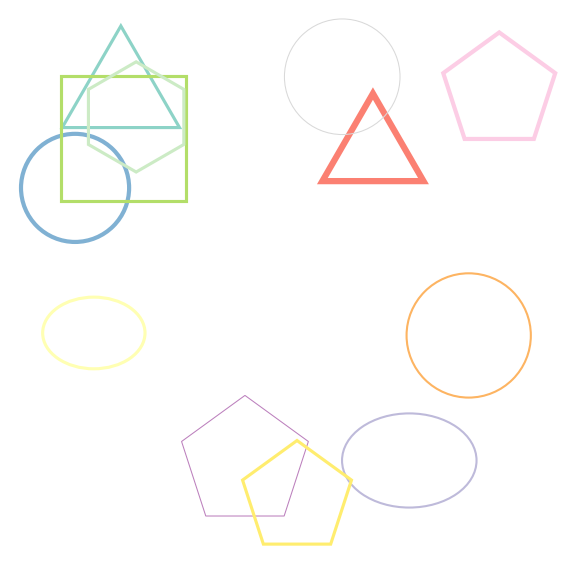[{"shape": "triangle", "thickness": 1.5, "radius": 0.59, "center": [0.209, 0.837]}, {"shape": "oval", "thickness": 1.5, "radius": 0.44, "center": [0.162, 0.423]}, {"shape": "oval", "thickness": 1, "radius": 0.58, "center": [0.709, 0.202]}, {"shape": "triangle", "thickness": 3, "radius": 0.51, "center": [0.646, 0.736]}, {"shape": "circle", "thickness": 2, "radius": 0.47, "center": [0.13, 0.674]}, {"shape": "circle", "thickness": 1, "radius": 0.54, "center": [0.812, 0.418]}, {"shape": "square", "thickness": 1.5, "radius": 0.54, "center": [0.214, 0.759]}, {"shape": "pentagon", "thickness": 2, "radius": 0.51, "center": [0.864, 0.841]}, {"shape": "circle", "thickness": 0.5, "radius": 0.5, "center": [0.593, 0.866]}, {"shape": "pentagon", "thickness": 0.5, "radius": 0.58, "center": [0.424, 0.199]}, {"shape": "hexagon", "thickness": 1.5, "radius": 0.48, "center": [0.236, 0.797]}, {"shape": "pentagon", "thickness": 1.5, "radius": 0.5, "center": [0.514, 0.137]}]